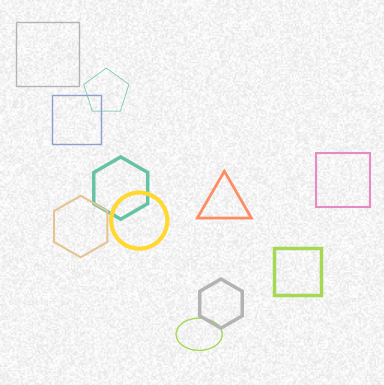[{"shape": "pentagon", "thickness": 0.5, "radius": 0.31, "center": [0.276, 0.761]}, {"shape": "hexagon", "thickness": 2.5, "radius": 0.4, "center": [0.314, 0.512]}, {"shape": "triangle", "thickness": 2, "radius": 0.41, "center": [0.583, 0.474]}, {"shape": "square", "thickness": 1, "radius": 0.32, "center": [0.198, 0.689]}, {"shape": "square", "thickness": 1.5, "radius": 0.35, "center": [0.892, 0.532]}, {"shape": "oval", "thickness": 1, "radius": 0.3, "center": [0.517, 0.132]}, {"shape": "square", "thickness": 2.5, "radius": 0.31, "center": [0.772, 0.296]}, {"shape": "circle", "thickness": 3, "radius": 0.36, "center": [0.362, 0.427]}, {"shape": "hexagon", "thickness": 1.5, "radius": 0.4, "center": [0.21, 0.412]}, {"shape": "square", "thickness": 1, "radius": 0.41, "center": [0.123, 0.86]}, {"shape": "hexagon", "thickness": 2.5, "radius": 0.32, "center": [0.574, 0.211]}]